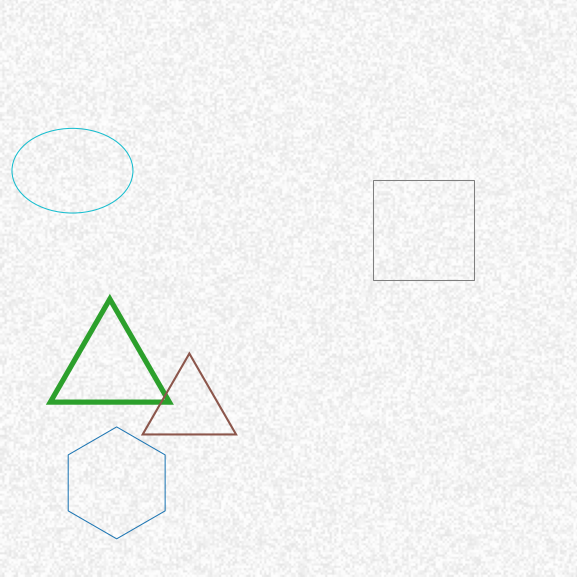[{"shape": "hexagon", "thickness": 0.5, "radius": 0.48, "center": [0.202, 0.163]}, {"shape": "triangle", "thickness": 2.5, "radius": 0.6, "center": [0.19, 0.362]}, {"shape": "triangle", "thickness": 1, "radius": 0.47, "center": [0.328, 0.294]}, {"shape": "square", "thickness": 0.5, "radius": 0.43, "center": [0.733, 0.601]}, {"shape": "oval", "thickness": 0.5, "radius": 0.52, "center": [0.125, 0.704]}]